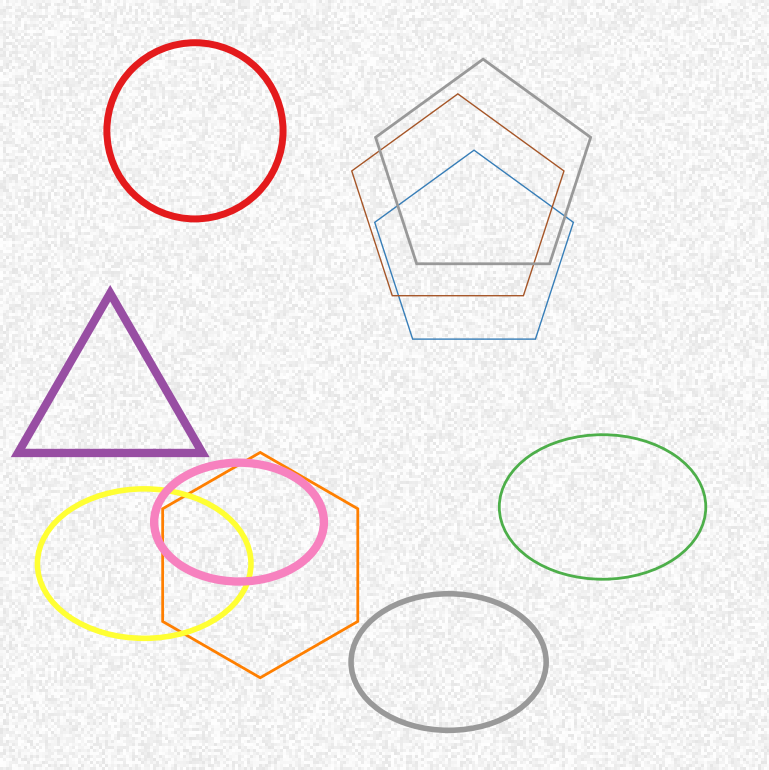[{"shape": "circle", "thickness": 2.5, "radius": 0.57, "center": [0.253, 0.83]}, {"shape": "pentagon", "thickness": 0.5, "radius": 0.68, "center": [0.616, 0.669]}, {"shape": "oval", "thickness": 1, "radius": 0.67, "center": [0.783, 0.342]}, {"shape": "triangle", "thickness": 3, "radius": 0.69, "center": [0.143, 0.481]}, {"shape": "hexagon", "thickness": 1, "radius": 0.73, "center": [0.338, 0.266]}, {"shape": "oval", "thickness": 2, "radius": 0.69, "center": [0.187, 0.268]}, {"shape": "pentagon", "thickness": 0.5, "radius": 0.72, "center": [0.595, 0.733]}, {"shape": "oval", "thickness": 3, "radius": 0.55, "center": [0.31, 0.322]}, {"shape": "oval", "thickness": 2, "radius": 0.63, "center": [0.583, 0.14]}, {"shape": "pentagon", "thickness": 1, "radius": 0.73, "center": [0.627, 0.776]}]